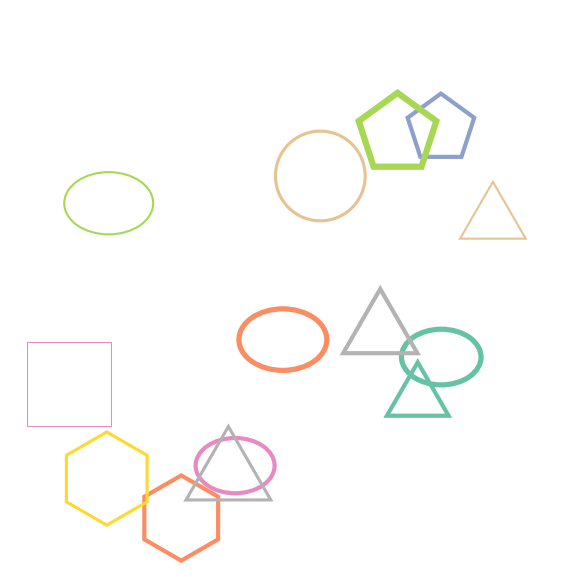[{"shape": "triangle", "thickness": 2, "radius": 0.31, "center": [0.723, 0.31]}, {"shape": "oval", "thickness": 2.5, "radius": 0.34, "center": [0.764, 0.381]}, {"shape": "oval", "thickness": 2.5, "radius": 0.38, "center": [0.49, 0.411]}, {"shape": "hexagon", "thickness": 2, "radius": 0.37, "center": [0.314, 0.102]}, {"shape": "pentagon", "thickness": 2, "radius": 0.3, "center": [0.763, 0.777]}, {"shape": "oval", "thickness": 2, "radius": 0.34, "center": [0.407, 0.193]}, {"shape": "square", "thickness": 0.5, "radius": 0.36, "center": [0.12, 0.334]}, {"shape": "pentagon", "thickness": 3, "radius": 0.35, "center": [0.688, 0.768]}, {"shape": "oval", "thickness": 1, "radius": 0.38, "center": [0.188, 0.647]}, {"shape": "hexagon", "thickness": 1.5, "radius": 0.4, "center": [0.185, 0.17]}, {"shape": "triangle", "thickness": 1, "radius": 0.33, "center": [0.853, 0.619]}, {"shape": "circle", "thickness": 1.5, "radius": 0.39, "center": [0.555, 0.694]}, {"shape": "triangle", "thickness": 1.5, "radius": 0.42, "center": [0.395, 0.176]}, {"shape": "triangle", "thickness": 2, "radius": 0.37, "center": [0.658, 0.425]}]